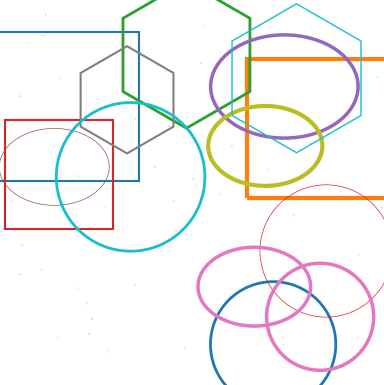[{"shape": "square", "thickness": 1.5, "radius": 0.97, "center": [0.167, 0.724]}, {"shape": "circle", "thickness": 2, "radius": 0.81, "center": [0.709, 0.106]}, {"shape": "square", "thickness": 3, "radius": 0.9, "center": [0.822, 0.666]}, {"shape": "hexagon", "thickness": 2, "radius": 0.95, "center": [0.484, 0.857]}, {"shape": "square", "thickness": 1.5, "radius": 0.7, "center": [0.154, 0.546]}, {"shape": "circle", "thickness": 0.5, "radius": 0.86, "center": [0.847, 0.348]}, {"shape": "oval", "thickness": 2.5, "radius": 0.96, "center": [0.739, 0.775]}, {"shape": "oval", "thickness": 0.5, "radius": 0.71, "center": [0.141, 0.567]}, {"shape": "circle", "thickness": 2.5, "radius": 0.7, "center": [0.832, 0.177]}, {"shape": "oval", "thickness": 2.5, "radius": 0.73, "center": [0.661, 0.255]}, {"shape": "hexagon", "thickness": 1.5, "radius": 0.7, "center": [0.33, 0.741]}, {"shape": "oval", "thickness": 3, "radius": 0.74, "center": [0.689, 0.621]}, {"shape": "hexagon", "thickness": 1, "radius": 0.97, "center": [0.77, 0.797]}, {"shape": "circle", "thickness": 2, "radius": 0.97, "center": [0.339, 0.541]}]